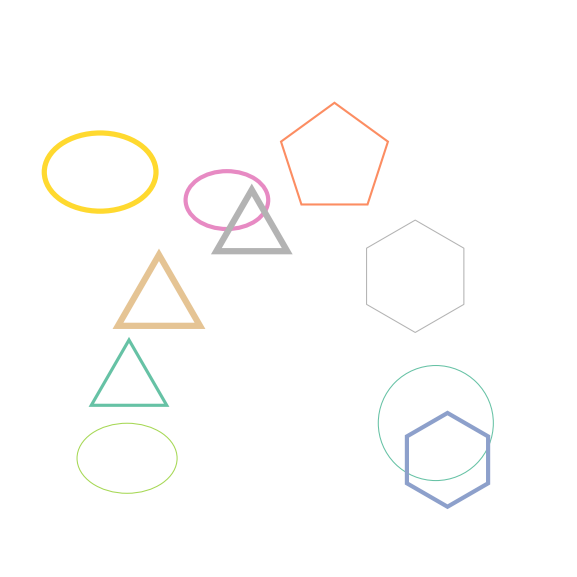[{"shape": "triangle", "thickness": 1.5, "radius": 0.38, "center": [0.223, 0.335]}, {"shape": "circle", "thickness": 0.5, "radius": 0.5, "center": [0.755, 0.267]}, {"shape": "pentagon", "thickness": 1, "radius": 0.49, "center": [0.579, 0.724]}, {"shape": "hexagon", "thickness": 2, "radius": 0.41, "center": [0.775, 0.203]}, {"shape": "oval", "thickness": 2, "radius": 0.36, "center": [0.393, 0.653]}, {"shape": "oval", "thickness": 0.5, "radius": 0.43, "center": [0.22, 0.206]}, {"shape": "oval", "thickness": 2.5, "radius": 0.48, "center": [0.173, 0.701]}, {"shape": "triangle", "thickness": 3, "radius": 0.41, "center": [0.275, 0.476]}, {"shape": "triangle", "thickness": 3, "radius": 0.35, "center": [0.436, 0.6]}, {"shape": "hexagon", "thickness": 0.5, "radius": 0.49, "center": [0.719, 0.521]}]